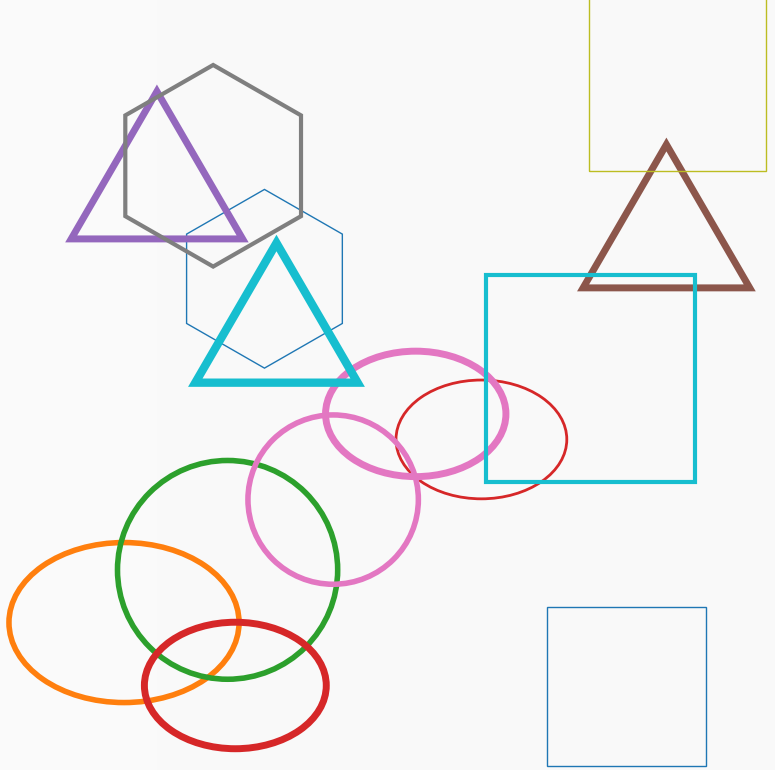[{"shape": "hexagon", "thickness": 0.5, "radius": 0.58, "center": [0.341, 0.638]}, {"shape": "square", "thickness": 0.5, "radius": 0.51, "center": [0.809, 0.108]}, {"shape": "oval", "thickness": 2, "radius": 0.74, "center": [0.16, 0.191]}, {"shape": "circle", "thickness": 2, "radius": 0.71, "center": [0.294, 0.26]}, {"shape": "oval", "thickness": 1, "radius": 0.55, "center": [0.621, 0.429]}, {"shape": "oval", "thickness": 2.5, "radius": 0.59, "center": [0.304, 0.11]}, {"shape": "triangle", "thickness": 2.5, "radius": 0.64, "center": [0.202, 0.754]}, {"shape": "triangle", "thickness": 2.5, "radius": 0.62, "center": [0.86, 0.688]}, {"shape": "oval", "thickness": 2.5, "radius": 0.58, "center": [0.536, 0.462]}, {"shape": "circle", "thickness": 2, "radius": 0.55, "center": [0.43, 0.351]}, {"shape": "hexagon", "thickness": 1.5, "radius": 0.65, "center": [0.275, 0.785]}, {"shape": "square", "thickness": 0.5, "radius": 0.57, "center": [0.874, 0.892]}, {"shape": "triangle", "thickness": 3, "radius": 0.6, "center": [0.357, 0.563]}, {"shape": "square", "thickness": 1.5, "radius": 0.67, "center": [0.762, 0.508]}]